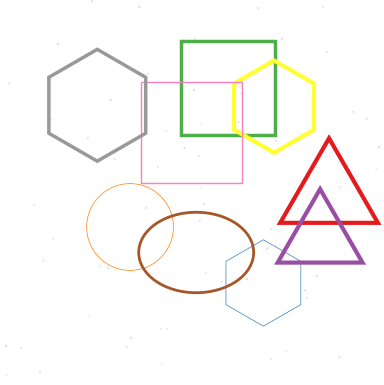[{"shape": "triangle", "thickness": 3, "radius": 0.73, "center": [0.855, 0.494]}, {"shape": "hexagon", "thickness": 0.5, "radius": 0.56, "center": [0.684, 0.265]}, {"shape": "square", "thickness": 2.5, "radius": 0.61, "center": [0.591, 0.772]}, {"shape": "triangle", "thickness": 3, "radius": 0.64, "center": [0.831, 0.382]}, {"shape": "circle", "thickness": 0.5, "radius": 0.56, "center": [0.338, 0.41]}, {"shape": "hexagon", "thickness": 3, "radius": 0.6, "center": [0.712, 0.723]}, {"shape": "oval", "thickness": 2, "radius": 0.75, "center": [0.51, 0.344]}, {"shape": "square", "thickness": 1, "radius": 0.65, "center": [0.497, 0.655]}, {"shape": "hexagon", "thickness": 2.5, "radius": 0.73, "center": [0.253, 0.727]}]